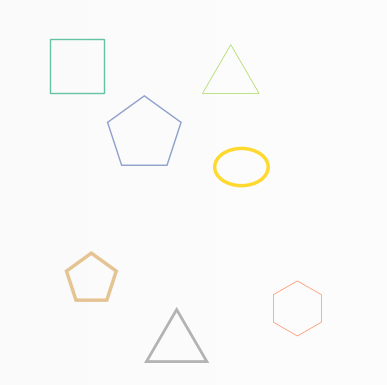[{"shape": "square", "thickness": 1, "radius": 0.35, "center": [0.198, 0.829]}, {"shape": "hexagon", "thickness": 0.5, "radius": 0.36, "center": [0.767, 0.199]}, {"shape": "pentagon", "thickness": 1, "radius": 0.5, "center": [0.372, 0.651]}, {"shape": "triangle", "thickness": 0.5, "radius": 0.42, "center": [0.596, 0.799]}, {"shape": "oval", "thickness": 2.5, "radius": 0.35, "center": [0.623, 0.566]}, {"shape": "pentagon", "thickness": 2.5, "radius": 0.34, "center": [0.236, 0.275]}, {"shape": "triangle", "thickness": 2, "radius": 0.45, "center": [0.456, 0.106]}]